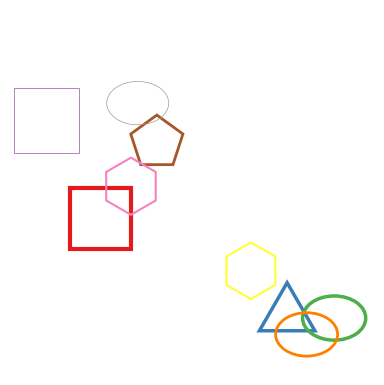[{"shape": "square", "thickness": 3, "radius": 0.4, "center": [0.261, 0.432]}, {"shape": "triangle", "thickness": 2.5, "radius": 0.42, "center": [0.746, 0.182]}, {"shape": "oval", "thickness": 2.5, "radius": 0.41, "center": [0.868, 0.174]}, {"shape": "square", "thickness": 0.5, "radius": 0.42, "center": [0.121, 0.687]}, {"shape": "oval", "thickness": 2, "radius": 0.4, "center": [0.796, 0.131]}, {"shape": "hexagon", "thickness": 1.5, "radius": 0.37, "center": [0.652, 0.297]}, {"shape": "pentagon", "thickness": 2, "radius": 0.36, "center": [0.407, 0.63]}, {"shape": "hexagon", "thickness": 1.5, "radius": 0.37, "center": [0.34, 0.516]}, {"shape": "oval", "thickness": 0.5, "radius": 0.4, "center": [0.358, 0.732]}]